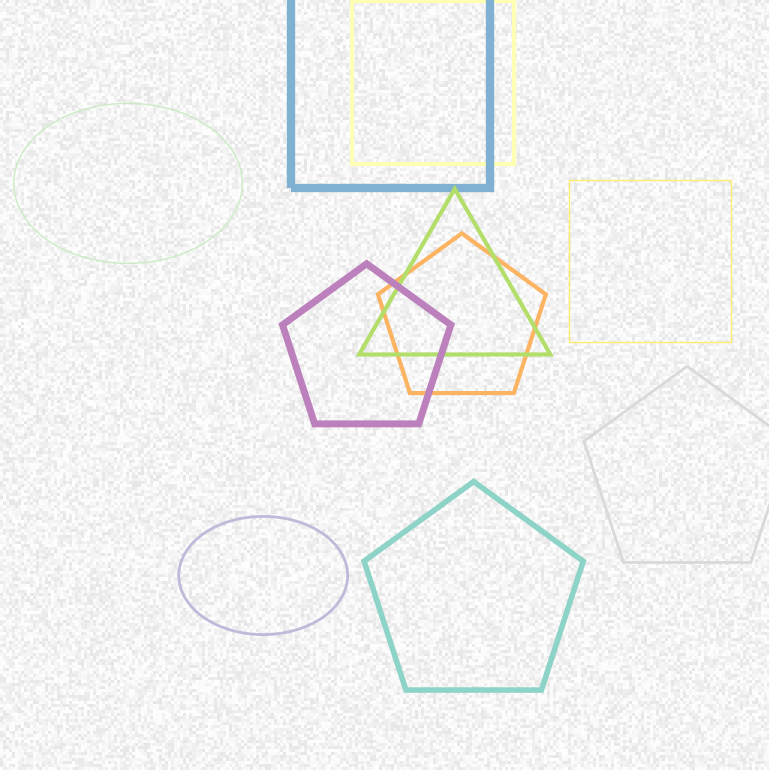[{"shape": "pentagon", "thickness": 2, "radius": 0.75, "center": [0.615, 0.225]}, {"shape": "square", "thickness": 1.5, "radius": 0.53, "center": [0.562, 0.893]}, {"shape": "oval", "thickness": 1, "radius": 0.55, "center": [0.342, 0.253]}, {"shape": "square", "thickness": 3, "radius": 0.65, "center": [0.507, 0.885]}, {"shape": "pentagon", "thickness": 1.5, "radius": 0.57, "center": [0.6, 0.582]}, {"shape": "triangle", "thickness": 1.5, "radius": 0.72, "center": [0.591, 0.611]}, {"shape": "pentagon", "thickness": 1, "radius": 0.7, "center": [0.892, 0.383]}, {"shape": "pentagon", "thickness": 2.5, "radius": 0.57, "center": [0.476, 0.543]}, {"shape": "oval", "thickness": 0.5, "radius": 0.74, "center": [0.166, 0.762]}, {"shape": "square", "thickness": 0.5, "radius": 0.53, "center": [0.844, 0.661]}]